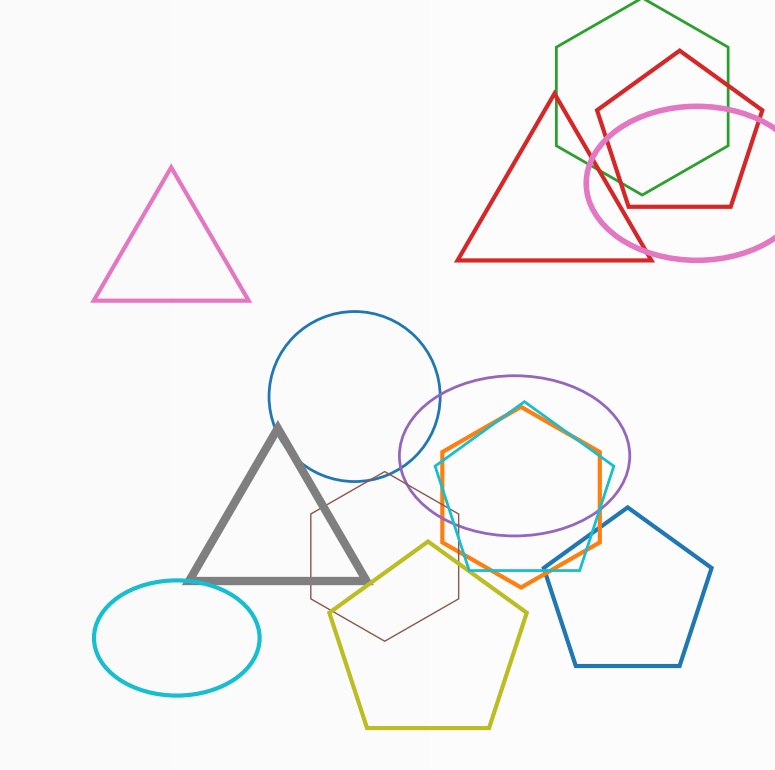[{"shape": "circle", "thickness": 1, "radius": 0.55, "center": [0.458, 0.485]}, {"shape": "pentagon", "thickness": 1.5, "radius": 0.57, "center": [0.81, 0.227]}, {"shape": "hexagon", "thickness": 1.5, "radius": 0.59, "center": [0.672, 0.354]}, {"shape": "hexagon", "thickness": 1, "radius": 0.64, "center": [0.829, 0.875]}, {"shape": "pentagon", "thickness": 1.5, "radius": 0.56, "center": [0.877, 0.822]}, {"shape": "triangle", "thickness": 1.5, "radius": 0.72, "center": [0.715, 0.734]}, {"shape": "oval", "thickness": 1, "radius": 0.74, "center": [0.664, 0.408]}, {"shape": "hexagon", "thickness": 0.5, "radius": 0.55, "center": [0.496, 0.277]}, {"shape": "triangle", "thickness": 1.5, "radius": 0.58, "center": [0.221, 0.667]}, {"shape": "oval", "thickness": 2, "radius": 0.71, "center": [0.899, 0.762]}, {"shape": "triangle", "thickness": 3, "radius": 0.66, "center": [0.358, 0.312]}, {"shape": "pentagon", "thickness": 1.5, "radius": 0.67, "center": [0.552, 0.163]}, {"shape": "pentagon", "thickness": 1, "radius": 0.61, "center": [0.677, 0.357]}, {"shape": "oval", "thickness": 1.5, "radius": 0.53, "center": [0.228, 0.171]}]